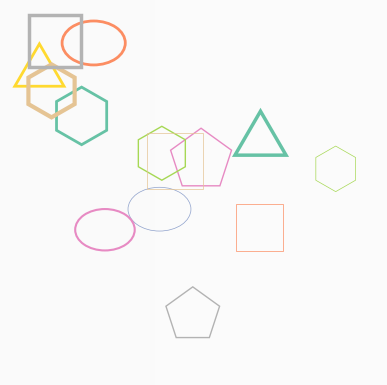[{"shape": "hexagon", "thickness": 2, "radius": 0.37, "center": [0.211, 0.699]}, {"shape": "triangle", "thickness": 2.5, "radius": 0.38, "center": [0.672, 0.635]}, {"shape": "oval", "thickness": 2, "radius": 0.41, "center": [0.242, 0.888]}, {"shape": "square", "thickness": 0.5, "radius": 0.3, "center": [0.669, 0.41]}, {"shape": "oval", "thickness": 0.5, "radius": 0.41, "center": [0.412, 0.457]}, {"shape": "oval", "thickness": 1.5, "radius": 0.38, "center": [0.271, 0.403]}, {"shape": "pentagon", "thickness": 1, "radius": 0.41, "center": [0.519, 0.584]}, {"shape": "hexagon", "thickness": 1, "radius": 0.35, "center": [0.418, 0.602]}, {"shape": "hexagon", "thickness": 0.5, "radius": 0.3, "center": [0.866, 0.561]}, {"shape": "triangle", "thickness": 2, "radius": 0.37, "center": [0.102, 0.813]}, {"shape": "square", "thickness": 0.5, "radius": 0.36, "center": [0.452, 0.582]}, {"shape": "hexagon", "thickness": 3, "radius": 0.34, "center": [0.133, 0.764]}, {"shape": "square", "thickness": 2.5, "radius": 0.34, "center": [0.142, 0.892]}, {"shape": "pentagon", "thickness": 1, "radius": 0.36, "center": [0.497, 0.182]}]